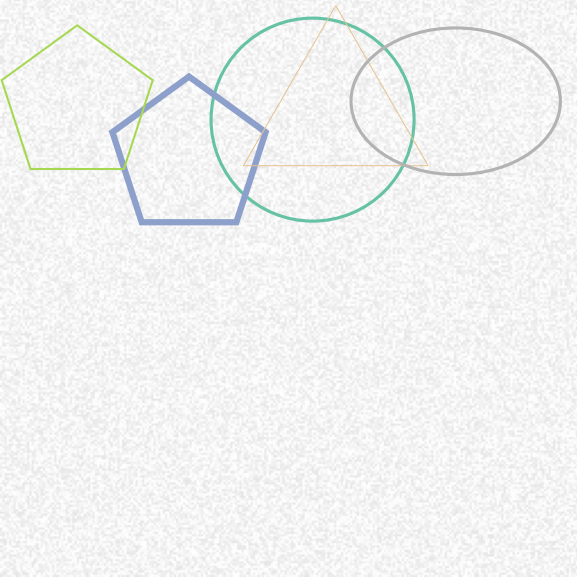[{"shape": "circle", "thickness": 1.5, "radius": 0.88, "center": [0.541, 0.792]}, {"shape": "pentagon", "thickness": 3, "radius": 0.7, "center": [0.327, 0.727]}, {"shape": "pentagon", "thickness": 1, "radius": 0.69, "center": [0.134, 0.818]}, {"shape": "triangle", "thickness": 0.5, "radius": 0.92, "center": [0.581, 0.805]}, {"shape": "oval", "thickness": 1.5, "radius": 0.91, "center": [0.789, 0.824]}]